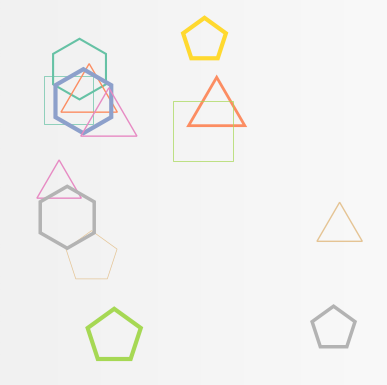[{"shape": "square", "thickness": 0.5, "radius": 0.32, "center": [0.177, 0.74]}, {"shape": "hexagon", "thickness": 1.5, "radius": 0.39, "center": [0.205, 0.821]}, {"shape": "triangle", "thickness": 2, "radius": 0.42, "center": [0.559, 0.715]}, {"shape": "triangle", "thickness": 1, "radius": 0.42, "center": [0.23, 0.751]}, {"shape": "hexagon", "thickness": 3, "radius": 0.42, "center": [0.215, 0.737]}, {"shape": "triangle", "thickness": 1, "radius": 0.33, "center": [0.153, 0.518]}, {"shape": "triangle", "thickness": 1, "radius": 0.42, "center": [0.281, 0.688]}, {"shape": "square", "thickness": 0.5, "radius": 0.39, "center": [0.524, 0.661]}, {"shape": "pentagon", "thickness": 3, "radius": 0.36, "center": [0.295, 0.126]}, {"shape": "pentagon", "thickness": 3, "radius": 0.29, "center": [0.528, 0.896]}, {"shape": "triangle", "thickness": 1, "radius": 0.34, "center": [0.876, 0.407]}, {"shape": "pentagon", "thickness": 0.5, "radius": 0.35, "center": [0.236, 0.332]}, {"shape": "hexagon", "thickness": 2.5, "radius": 0.4, "center": [0.173, 0.436]}, {"shape": "pentagon", "thickness": 2.5, "radius": 0.29, "center": [0.861, 0.146]}]